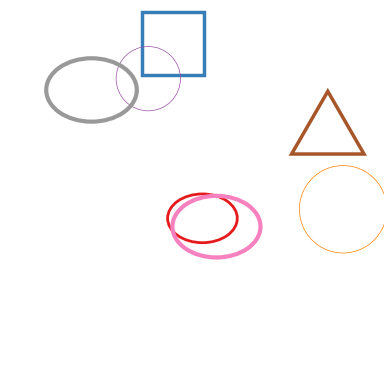[{"shape": "oval", "thickness": 2, "radius": 0.45, "center": [0.526, 0.433]}, {"shape": "square", "thickness": 2.5, "radius": 0.41, "center": [0.449, 0.887]}, {"shape": "circle", "thickness": 0.5, "radius": 0.42, "center": [0.385, 0.796]}, {"shape": "circle", "thickness": 0.5, "radius": 0.57, "center": [0.891, 0.456]}, {"shape": "triangle", "thickness": 2.5, "radius": 0.54, "center": [0.851, 0.654]}, {"shape": "oval", "thickness": 3, "radius": 0.57, "center": [0.562, 0.411]}, {"shape": "oval", "thickness": 3, "radius": 0.59, "center": [0.238, 0.766]}]